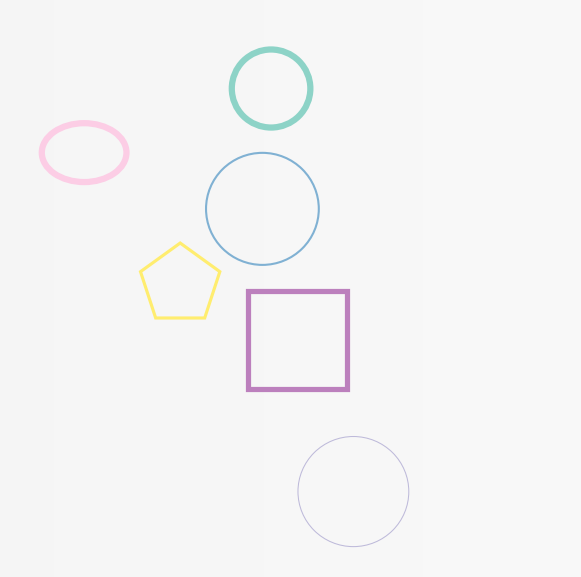[{"shape": "circle", "thickness": 3, "radius": 0.34, "center": [0.466, 0.846]}, {"shape": "circle", "thickness": 0.5, "radius": 0.48, "center": [0.608, 0.148]}, {"shape": "circle", "thickness": 1, "radius": 0.49, "center": [0.451, 0.637]}, {"shape": "oval", "thickness": 3, "radius": 0.36, "center": [0.145, 0.735]}, {"shape": "square", "thickness": 2.5, "radius": 0.43, "center": [0.511, 0.41]}, {"shape": "pentagon", "thickness": 1.5, "radius": 0.36, "center": [0.31, 0.507]}]